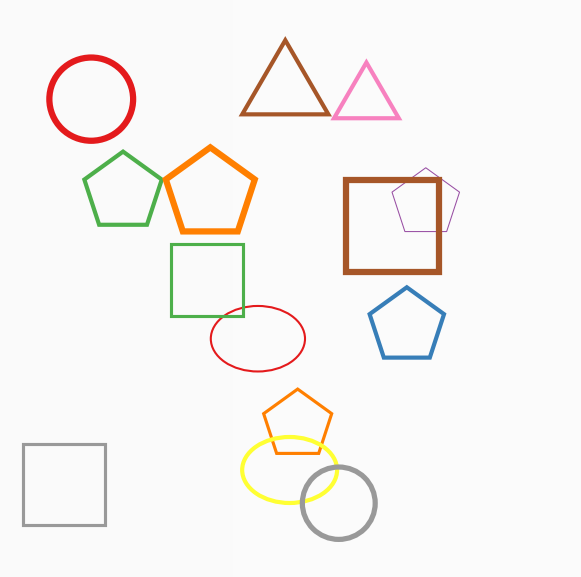[{"shape": "circle", "thickness": 3, "radius": 0.36, "center": [0.157, 0.827]}, {"shape": "oval", "thickness": 1, "radius": 0.41, "center": [0.444, 0.413]}, {"shape": "pentagon", "thickness": 2, "radius": 0.34, "center": [0.7, 0.434]}, {"shape": "pentagon", "thickness": 2, "radius": 0.35, "center": [0.212, 0.667]}, {"shape": "square", "thickness": 1.5, "radius": 0.31, "center": [0.356, 0.514]}, {"shape": "pentagon", "thickness": 0.5, "radius": 0.31, "center": [0.733, 0.648]}, {"shape": "pentagon", "thickness": 3, "radius": 0.4, "center": [0.362, 0.664]}, {"shape": "pentagon", "thickness": 1.5, "radius": 0.31, "center": [0.512, 0.264]}, {"shape": "oval", "thickness": 2, "radius": 0.41, "center": [0.498, 0.185]}, {"shape": "triangle", "thickness": 2, "radius": 0.43, "center": [0.491, 0.844]}, {"shape": "square", "thickness": 3, "radius": 0.4, "center": [0.675, 0.608]}, {"shape": "triangle", "thickness": 2, "radius": 0.32, "center": [0.63, 0.827]}, {"shape": "circle", "thickness": 2.5, "radius": 0.31, "center": [0.583, 0.128]}, {"shape": "square", "thickness": 1.5, "radius": 0.35, "center": [0.11, 0.161]}]